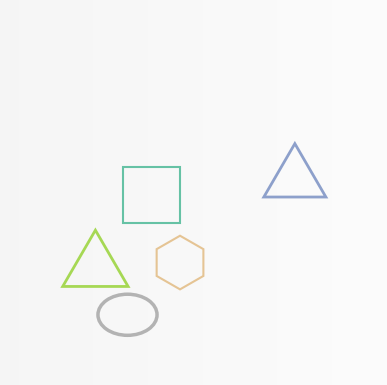[{"shape": "square", "thickness": 1.5, "radius": 0.37, "center": [0.39, 0.493]}, {"shape": "triangle", "thickness": 2, "radius": 0.46, "center": [0.761, 0.534]}, {"shape": "triangle", "thickness": 2, "radius": 0.49, "center": [0.246, 0.305]}, {"shape": "hexagon", "thickness": 1.5, "radius": 0.35, "center": [0.465, 0.318]}, {"shape": "oval", "thickness": 2.5, "radius": 0.38, "center": [0.329, 0.182]}]